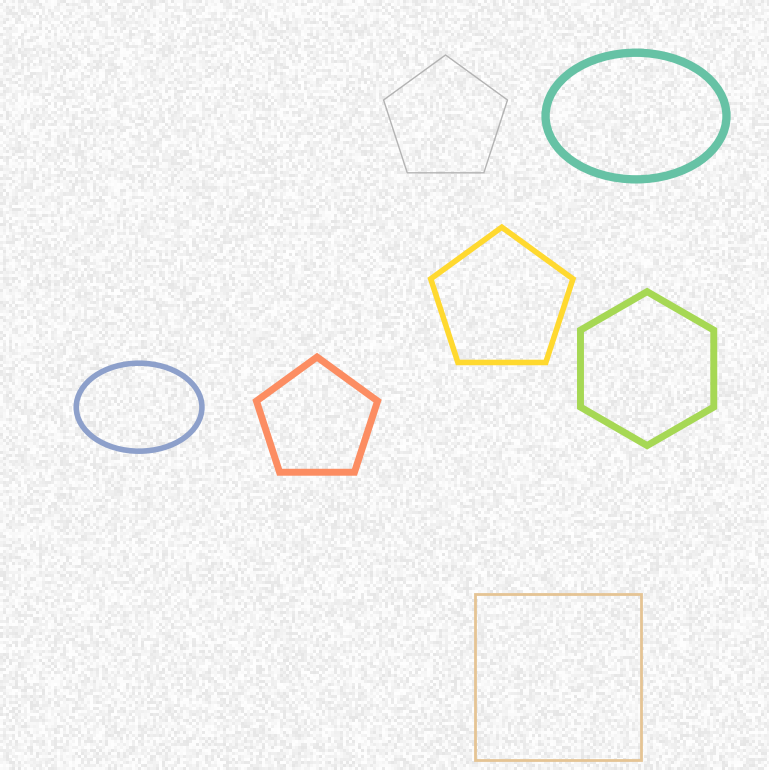[{"shape": "oval", "thickness": 3, "radius": 0.59, "center": [0.826, 0.849]}, {"shape": "pentagon", "thickness": 2.5, "radius": 0.41, "center": [0.412, 0.454]}, {"shape": "oval", "thickness": 2, "radius": 0.41, "center": [0.181, 0.471]}, {"shape": "hexagon", "thickness": 2.5, "radius": 0.5, "center": [0.84, 0.521]}, {"shape": "pentagon", "thickness": 2, "radius": 0.49, "center": [0.652, 0.608]}, {"shape": "square", "thickness": 1, "radius": 0.54, "center": [0.725, 0.12]}, {"shape": "pentagon", "thickness": 0.5, "radius": 0.42, "center": [0.579, 0.844]}]